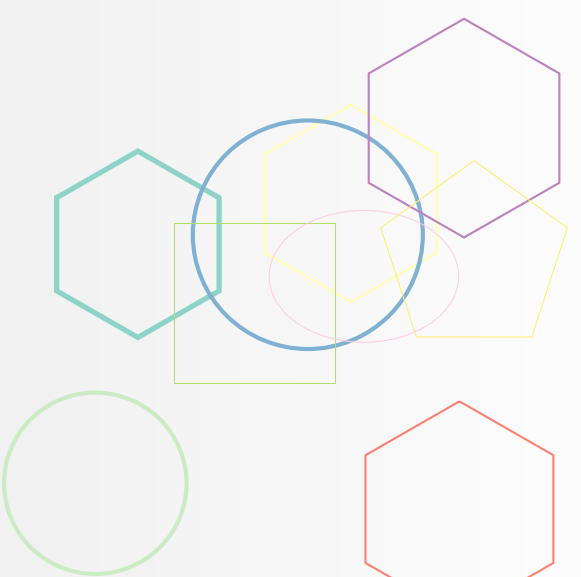[{"shape": "hexagon", "thickness": 2.5, "radius": 0.81, "center": [0.237, 0.576]}, {"shape": "hexagon", "thickness": 1, "radius": 0.85, "center": [0.604, 0.647]}, {"shape": "hexagon", "thickness": 1, "radius": 0.93, "center": [0.79, 0.118]}, {"shape": "circle", "thickness": 2, "radius": 0.99, "center": [0.53, 0.593]}, {"shape": "square", "thickness": 0.5, "radius": 0.69, "center": [0.437, 0.475]}, {"shape": "oval", "thickness": 0.5, "radius": 0.82, "center": [0.626, 0.521]}, {"shape": "hexagon", "thickness": 1, "radius": 0.95, "center": [0.798, 0.777]}, {"shape": "circle", "thickness": 2, "radius": 0.79, "center": [0.164, 0.162]}, {"shape": "pentagon", "thickness": 0.5, "radius": 0.84, "center": [0.816, 0.552]}]